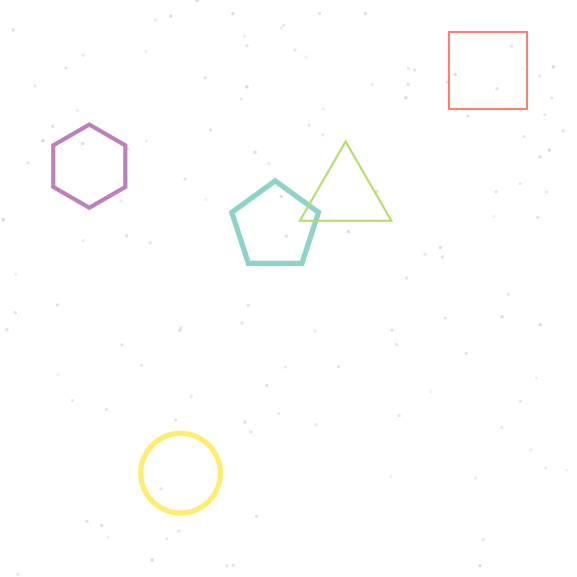[{"shape": "pentagon", "thickness": 2.5, "radius": 0.39, "center": [0.476, 0.607]}, {"shape": "square", "thickness": 1, "radius": 0.34, "center": [0.845, 0.877]}, {"shape": "triangle", "thickness": 1, "radius": 0.46, "center": [0.598, 0.663]}, {"shape": "hexagon", "thickness": 2, "radius": 0.36, "center": [0.155, 0.711]}, {"shape": "circle", "thickness": 2.5, "radius": 0.34, "center": [0.313, 0.18]}]